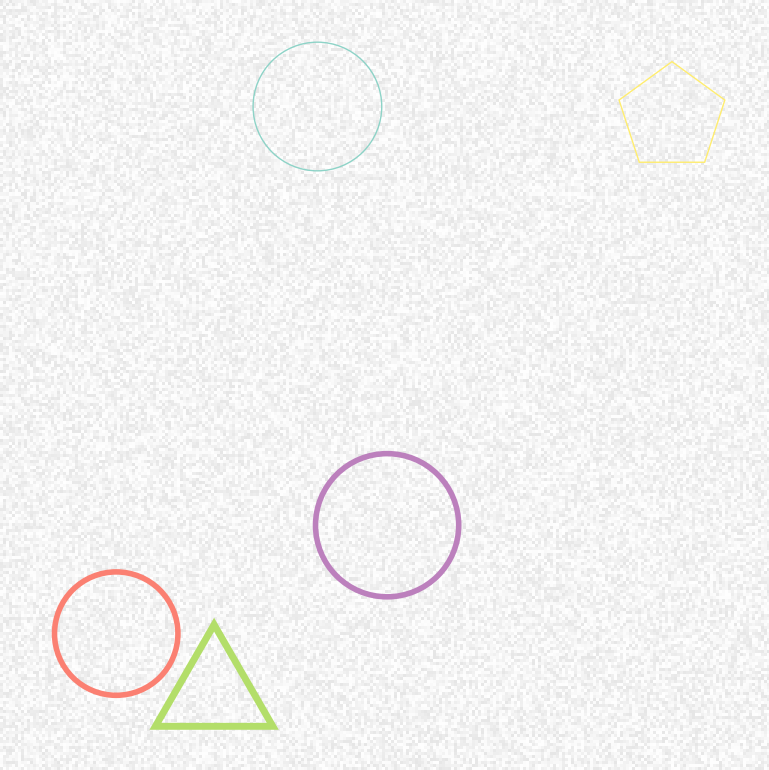[{"shape": "circle", "thickness": 0.5, "radius": 0.42, "center": [0.412, 0.862]}, {"shape": "circle", "thickness": 2, "radius": 0.4, "center": [0.151, 0.177]}, {"shape": "triangle", "thickness": 2.5, "radius": 0.44, "center": [0.278, 0.101]}, {"shape": "circle", "thickness": 2, "radius": 0.46, "center": [0.503, 0.318]}, {"shape": "pentagon", "thickness": 0.5, "radius": 0.36, "center": [0.873, 0.848]}]